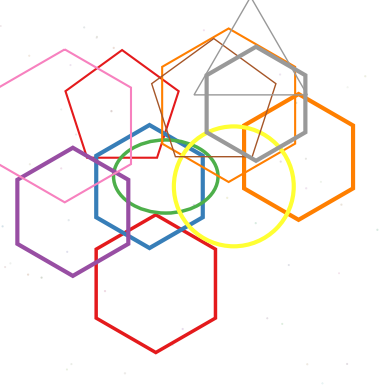[{"shape": "pentagon", "thickness": 1.5, "radius": 0.77, "center": [0.317, 0.715]}, {"shape": "hexagon", "thickness": 2.5, "radius": 0.89, "center": [0.405, 0.263]}, {"shape": "hexagon", "thickness": 3, "radius": 0.8, "center": [0.388, 0.515]}, {"shape": "oval", "thickness": 2.5, "radius": 0.68, "center": [0.431, 0.542]}, {"shape": "hexagon", "thickness": 3, "radius": 0.83, "center": [0.189, 0.45]}, {"shape": "hexagon", "thickness": 3, "radius": 0.82, "center": [0.775, 0.592]}, {"shape": "hexagon", "thickness": 1.5, "radius": 1.0, "center": [0.594, 0.727]}, {"shape": "circle", "thickness": 3, "radius": 0.78, "center": [0.607, 0.516]}, {"shape": "pentagon", "thickness": 1, "radius": 0.85, "center": [0.555, 0.73]}, {"shape": "hexagon", "thickness": 1.5, "radius": 0.99, "center": [0.168, 0.673]}, {"shape": "triangle", "thickness": 1, "radius": 0.85, "center": [0.651, 0.838]}, {"shape": "hexagon", "thickness": 3, "radius": 0.74, "center": [0.665, 0.73]}]